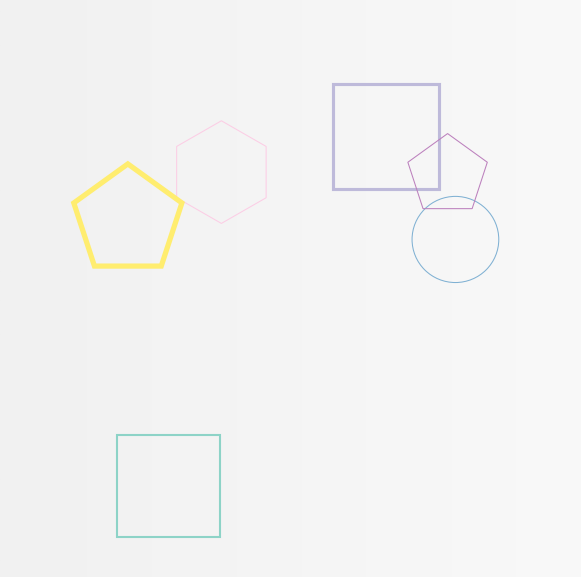[{"shape": "square", "thickness": 1, "radius": 0.44, "center": [0.29, 0.158]}, {"shape": "square", "thickness": 1.5, "radius": 0.45, "center": [0.664, 0.762]}, {"shape": "circle", "thickness": 0.5, "radius": 0.37, "center": [0.784, 0.584]}, {"shape": "hexagon", "thickness": 0.5, "radius": 0.44, "center": [0.381, 0.701]}, {"shape": "pentagon", "thickness": 0.5, "radius": 0.36, "center": [0.77, 0.696]}, {"shape": "pentagon", "thickness": 2.5, "radius": 0.49, "center": [0.22, 0.617]}]